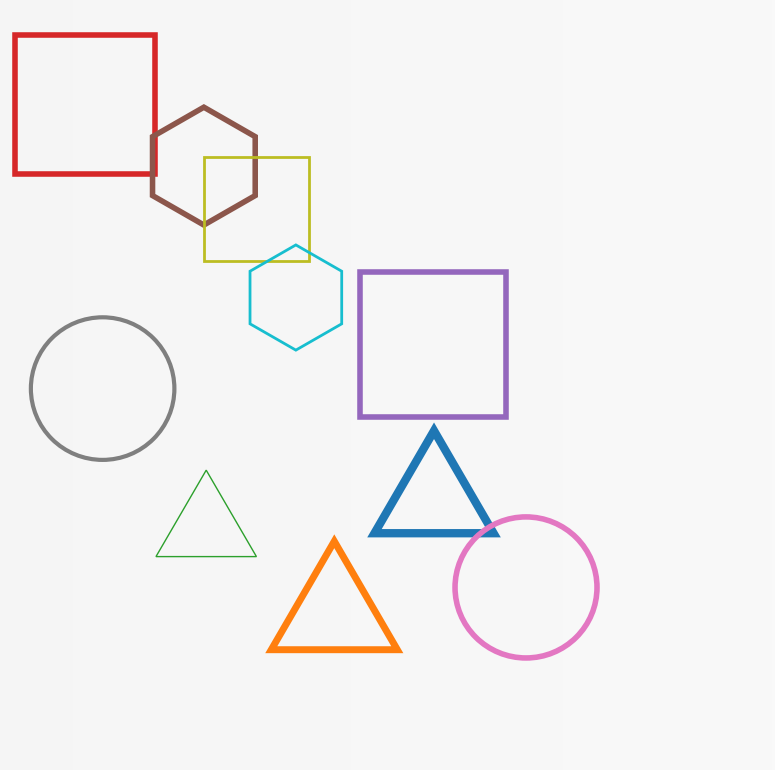[{"shape": "triangle", "thickness": 3, "radius": 0.44, "center": [0.56, 0.352]}, {"shape": "triangle", "thickness": 2.5, "radius": 0.47, "center": [0.431, 0.203]}, {"shape": "triangle", "thickness": 0.5, "radius": 0.37, "center": [0.266, 0.315]}, {"shape": "square", "thickness": 2, "radius": 0.45, "center": [0.11, 0.865]}, {"shape": "square", "thickness": 2, "radius": 0.47, "center": [0.559, 0.553]}, {"shape": "hexagon", "thickness": 2, "radius": 0.38, "center": [0.263, 0.784]}, {"shape": "circle", "thickness": 2, "radius": 0.46, "center": [0.679, 0.237]}, {"shape": "circle", "thickness": 1.5, "radius": 0.46, "center": [0.132, 0.495]}, {"shape": "square", "thickness": 1, "radius": 0.34, "center": [0.331, 0.728]}, {"shape": "hexagon", "thickness": 1, "radius": 0.34, "center": [0.382, 0.614]}]